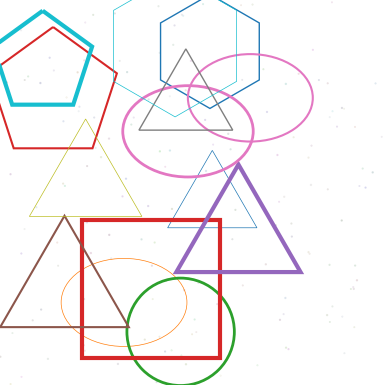[{"shape": "triangle", "thickness": 0.5, "radius": 0.67, "center": [0.551, 0.475]}, {"shape": "hexagon", "thickness": 1, "radius": 0.74, "center": [0.545, 0.866]}, {"shape": "oval", "thickness": 0.5, "radius": 0.82, "center": [0.322, 0.214]}, {"shape": "circle", "thickness": 2, "radius": 0.7, "center": [0.469, 0.138]}, {"shape": "square", "thickness": 3, "radius": 0.89, "center": [0.392, 0.25]}, {"shape": "pentagon", "thickness": 1.5, "radius": 0.87, "center": [0.138, 0.756]}, {"shape": "triangle", "thickness": 3, "radius": 0.93, "center": [0.619, 0.386]}, {"shape": "triangle", "thickness": 1.5, "radius": 0.96, "center": [0.168, 0.247]}, {"shape": "oval", "thickness": 1.5, "radius": 0.81, "center": [0.65, 0.746]}, {"shape": "oval", "thickness": 2, "radius": 0.85, "center": [0.488, 0.659]}, {"shape": "triangle", "thickness": 1, "radius": 0.7, "center": [0.483, 0.732]}, {"shape": "triangle", "thickness": 0.5, "radius": 0.84, "center": [0.222, 0.522]}, {"shape": "hexagon", "thickness": 0.5, "radius": 0.92, "center": [0.455, 0.881]}, {"shape": "pentagon", "thickness": 3, "radius": 0.67, "center": [0.111, 0.837]}]